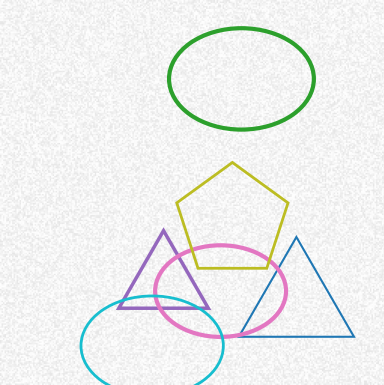[{"shape": "triangle", "thickness": 1.5, "radius": 0.86, "center": [0.77, 0.212]}, {"shape": "oval", "thickness": 3, "radius": 0.94, "center": [0.627, 0.795]}, {"shape": "triangle", "thickness": 2.5, "radius": 0.67, "center": [0.425, 0.267]}, {"shape": "oval", "thickness": 3, "radius": 0.85, "center": [0.573, 0.244]}, {"shape": "pentagon", "thickness": 2, "radius": 0.76, "center": [0.604, 0.426]}, {"shape": "oval", "thickness": 2, "radius": 0.92, "center": [0.395, 0.102]}]